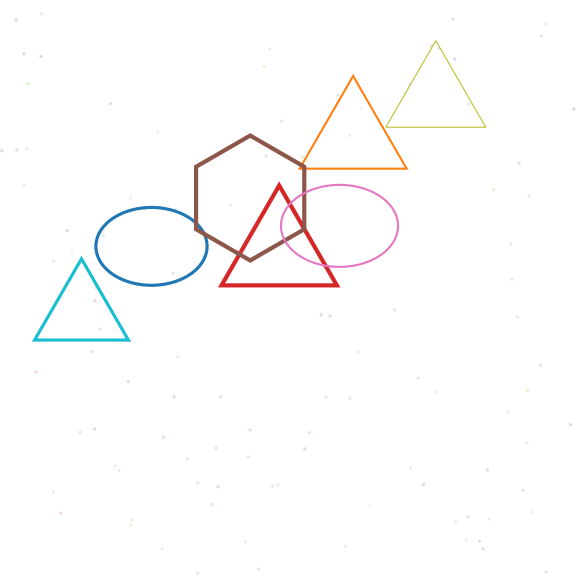[{"shape": "oval", "thickness": 1.5, "radius": 0.48, "center": [0.262, 0.573]}, {"shape": "triangle", "thickness": 1, "radius": 0.53, "center": [0.611, 0.761]}, {"shape": "triangle", "thickness": 2, "radius": 0.58, "center": [0.483, 0.563]}, {"shape": "hexagon", "thickness": 2, "radius": 0.54, "center": [0.433, 0.656]}, {"shape": "oval", "thickness": 1, "radius": 0.51, "center": [0.588, 0.608]}, {"shape": "triangle", "thickness": 0.5, "radius": 0.5, "center": [0.755, 0.829]}, {"shape": "triangle", "thickness": 1.5, "radius": 0.47, "center": [0.141, 0.457]}]